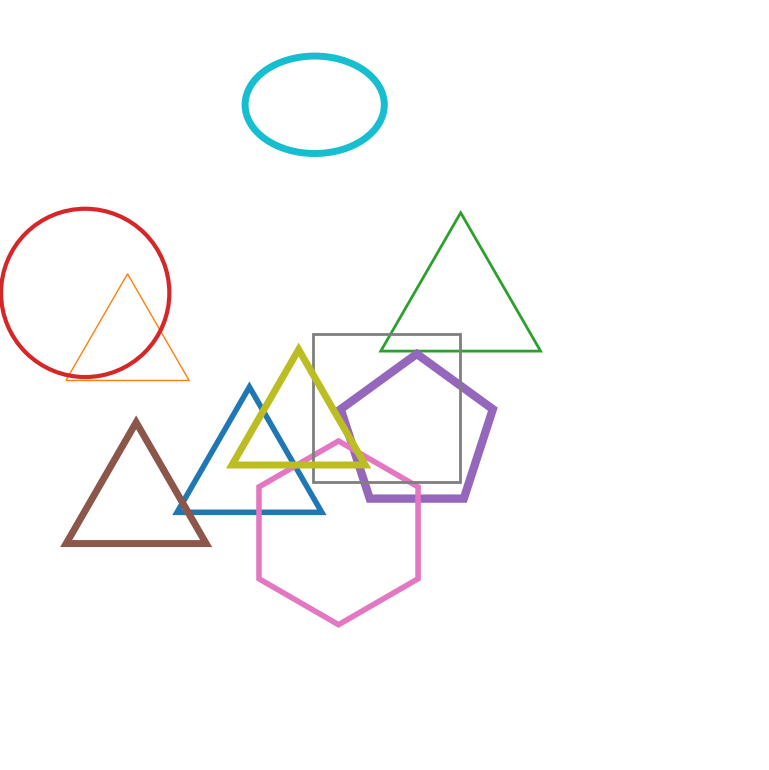[{"shape": "triangle", "thickness": 2, "radius": 0.54, "center": [0.324, 0.389]}, {"shape": "triangle", "thickness": 0.5, "radius": 0.46, "center": [0.166, 0.552]}, {"shape": "triangle", "thickness": 1, "radius": 0.6, "center": [0.598, 0.604]}, {"shape": "circle", "thickness": 1.5, "radius": 0.55, "center": [0.111, 0.62]}, {"shape": "pentagon", "thickness": 3, "radius": 0.52, "center": [0.541, 0.436]}, {"shape": "triangle", "thickness": 2.5, "radius": 0.52, "center": [0.177, 0.347]}, {"shape": "hexagon", "thickness": 2, "radius": 0.6, "center": [0.44, 0.308]}, {"shape": "square", "thickness": 1, "radius": 0.48, "center": [0.502, 0.47]}, {"shape": "triangle", "thickness": 2.5, "radius": 0.5, "center": [0.388, 0.446]}, {"shape": "oval", "thickness": 2.5, "radius": 0.45, "center": [0.409, 0.864]}]